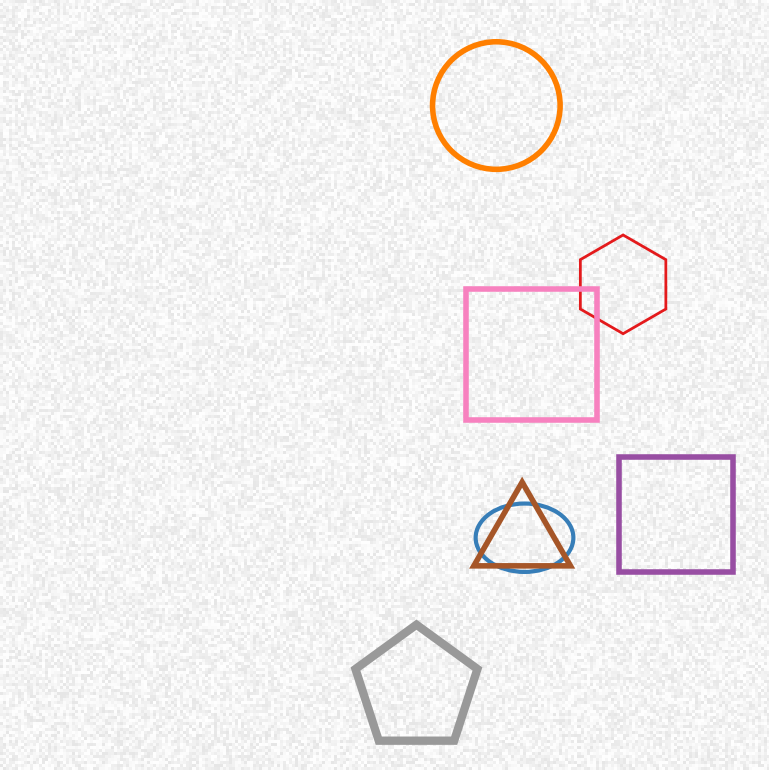[{"shape": "hexagon", "thickness": 1, "radius": 0.32, "center": [0.809, 0.631]}, {"shape": "oval", "thickness": 1.5, "radius": 0.32, "center": [0.681, 0.302]}, {"shape": "square", "thickness": 2, "radius": 0.37, "center": [0.878, 0.332]}, {"shape": "circle", "thickness": 2, "radius": 0.41, "center": [0.645, 0.863]}, {"shape": "triangle", "thickness": 2, "radius": 0.36, "center": [0.678, 0.301]}, {"shape": "square", "thickness": 2, "radius": 0.42, "center": [0.69, 0.54]}, {"shape": "pentagon", "thickness": 3, "radius": 0.42, "center": [0.541, 0.105]}]